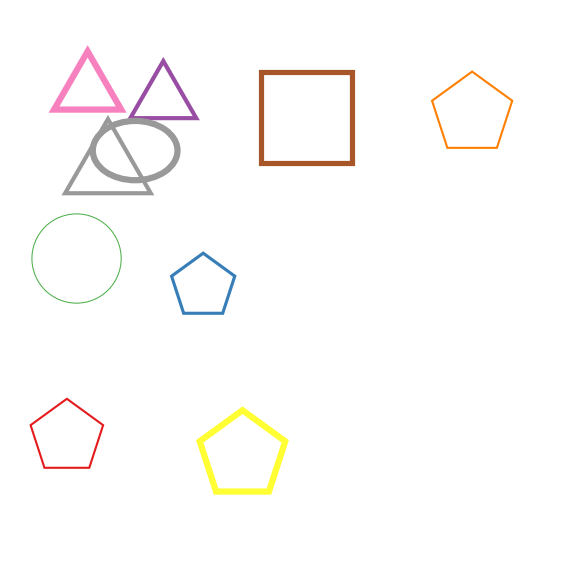[{"shape": "pentagon", "thickness": 1, "radius": 0.33, "center": [0.116, 0.243]}, {"shape": "pentagon", "thickness": 1.5, "radius": 0.29, "center": [0.352, 0.503]}, {"shape": "circle", "thickness": 0.5, "radius": 0.39, "center": [0.133, 0.551]}, {"shape": "triangle", "thickness": 2, "radius": 0.33, "center": [0.283, 0.828]}, {"shape": "pentagon", "thickness": 1, "radius": 0.36, "center": [0.818, 0.802]}, {"shape": "pentagon", "thickness": 3, "radius": 0.39, "center": [0.42, 0.211]}, {"shape": "square", "thickness": 2.5, "radius": 0.39, "center": [0.531, 0.796]}, {"shape": "triangle", "thickness": 3, "radius": 0.34, "center": [0.152, 0.843]}, {"shape": "oval", "thickness": 3, "radius": 0.37, "center": [0.234, 0.738]}, {"shape": "triangle", "thickness": 2, "radius": 0.43, "center": [0.187, 0.707]}]